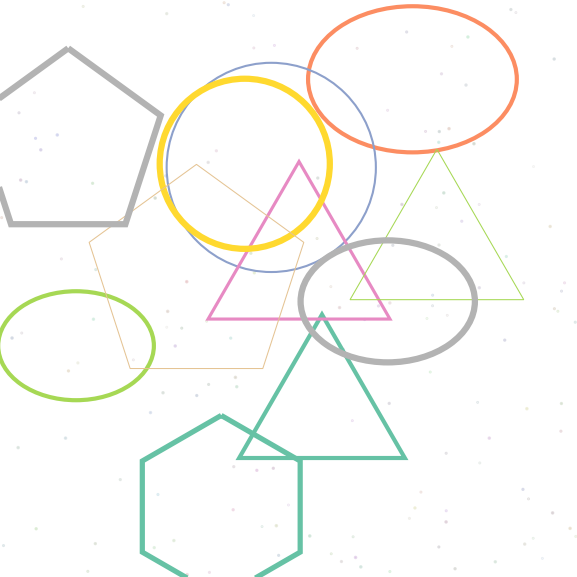[{"shape": "hexagon", "thickness": 2.5, "radius": 0.79, "center": [0.383, 0.122]}, {"shape": "triangle", "thickness": 2, "radius": 0.83, "center": [0.558, 0.289]}, {"shape": "oval", "thickness": 2, "radius": 0.9, "center": [0.714, 0.862]}, {"shape": "circle", "thickness": 1, "radius": 0.91, "center": [0.47, 0.709]}, {"shape": "triangle", "thickness": 1.5, "radius": 0.91, "center": [0.518, 0.538]}, {"shape": "oval", "thickness": 2, "radius": 0.67, "center": [0.132, 0.4]}, {"shape": "triangle", "thickness": 0.5, "radius": 0.87, "center": [0.757, 0.567]}, {"shape": "circle", "thickness": 3, "radius": 0.74, "center": [0.424, 0.716]}, {"shape": "pentagon", "thickness": 0.5, "radius": 0.98, "center": [0.34, 0.519]}, {"shape": "pentagon", "thickness": 3, "radius": 0.84, "center": [0.118, 0.747]}, {"shape": "oval", "thickness": 3, "radius": 0.75, "center": [0.671, 0.477]}]